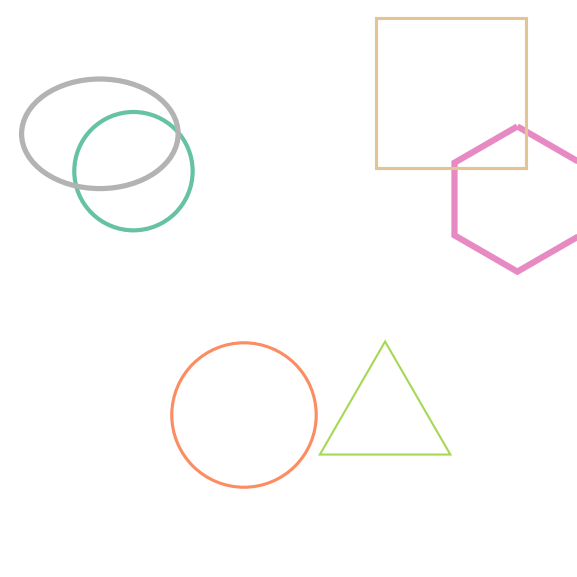[{"shape": "circle", "thickness": 2, "radius": 0.51, "center": [0.231, 0.703]}, {"shape": "circle", "thickness": 1.5, "radius": 0.63, "center": [0.423, 0.28]}, {"shape": "hexagon", "thickness": 3, "radius": 0.63, "center": [0.896, 0.655]}, {"shape": "triangle", "thickness": 1, "radius": 0.65, "center": [0.667, 0.277]}, {"shape": "square", "thickness": 1.5, "radius": 0.65, "center": [0.78, 0.838]}, {"shape": "oval", "thickness": 2.5, "radius": 0.68, "center": [0.173, 0.767]}]